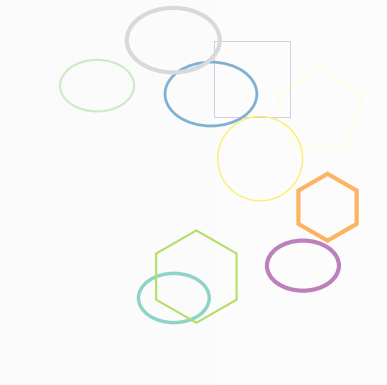[{"shape": "oval", "thickness": 2.5, "radius": 0.46, "center": [0.449, 0.226]}, {"shape": "pentagon", "thickness": 0.5, "radius": 0.58, "center": [0.826, 0.711]}, {"shape": "square", "thickness": 0.5, "radius": 0.49, "center": [0.65, 0.795]}, {"shape": "oval", "thickness": 2, "radius": 0.59, "center": [0.544, 0.756]}, {"shape": "hexagon", "thickness": 3, "radius": 0.43, "center": [0.845, 0.462]}, {"shape": "hexagon", "thickness": 1.5, "radius": 0.6, "center": [0.507, 0.282]}, {"shape": "oval", "thickness": 3, "radius": 0.6, "center": [0.447, 0.896]}, {"shape": "oval", "thickness": 3, "radius": 0.46, "center": [0.782, 0.31]}, {"shape": "oval", "thickness": 1.5, "radius": 0.48, "center": [0.25, 0.778]}, {"shape": "circle", "thickness": 1, "radius": 0.55, "center": [0.671, 0.588]}]